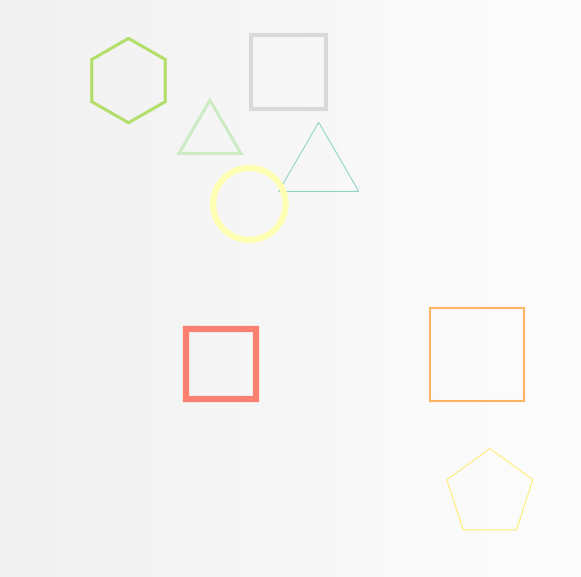[{"shape": "triangle", "thickness": 0.5, "radius": 0.4, "center": [0.548, 0.707]}, {"shape": "circle", "thickness": 3, "radius": 0.31, "center": [0.429, 0.646]}, {"shape": "square", "thickness": 3, "radius": 0.3, "center": [0.38, 0.369]}, {"shape": "square", "thickness": 1, "radius": 0.4, "center": [0.82, 0.385]}, {"shape": "hexagon", "thickness": 1.5, "radius": 0.37, "center": [0.221, 0.86]}, {"shape": "square", "thickness": 2, "radius": 0.32, "center": [0.496, 0.875]}, {"shape": "triangle", "thickness": 1.5, "radius": 0.31, "center": [0.361, 0.764]}, {"shape": "pentagon", "thickness": 0.5, "radius": 0.39, "center": [0.843, 0.145]}]